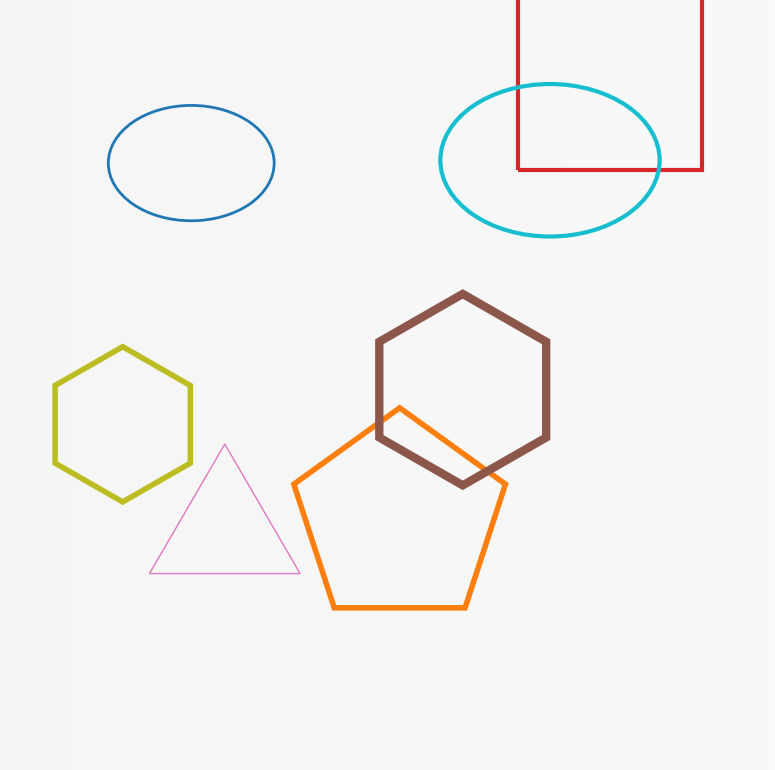[{"shape": "oval", "thickness": 1, "radius": 0.53, "center": [0.247, 0.788]}, {"shape": "pentagon", "thickness": 2, "radius": 0.72, "center": [0.516, 0.327]}, {"shape": "square", "thickness": 1.5, "radius": 0.6, "center": [0.787, 0.899]}, {"shape": "hexagon", "thickness": 3, "radius": 0.62, "center": [0.597, 0.494]}, {"shape": "triangle", "thickness": 0.5, "radius": 0.56, "center": [0.29, 0.311]}, {"shape": "hexagon", "thickness": 2, "radius": 0.5, "center": [0.158, 0.449]}, {"shape": "oval", "thickness": 1.5, "radius": 0.71, "center": [0.71, 0.792]}]